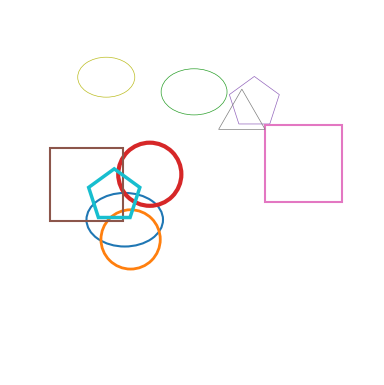[{"shape": "oval", "thickness": 1.5, "radius": 0.5, "center": [0.324, 0.429]}, {"shape": "circle", "thickness": 2, "radius": 0.39, "center": [0.339, 0.378]}, {"shape": "oval", "thickness": 0.5, "radius": 0.43, "center": [0.504, 0.761]}, {"shape": "circle", "thickness": 3, "radius": 0.41, "center": [0.389, 0.547]}, {"shape": "pentagon", "thickness": 0.5, "radius": 0.34, "center": [0.661, 0.733]}, {"shape": "square", "thickness": 1.5, "radius": 0.48, "center": [0.224, 0.52]}, {"shape": "square", "thickness": 1.5, "radius": 0.5, "center": [0.788, 0.574]}, {"shape": "triangle", "thickness": 0.5, "radius": 0.35, "center": [0.628, 0.699]}, {"shape": "oval", "thickness": 0.5, "radius": 0.37, "center": [0.276, 0.799]}, {"shape": "pentagon", "thickness": 2.5, "radius": 0.35, "center": [0.297, 0.492]}]